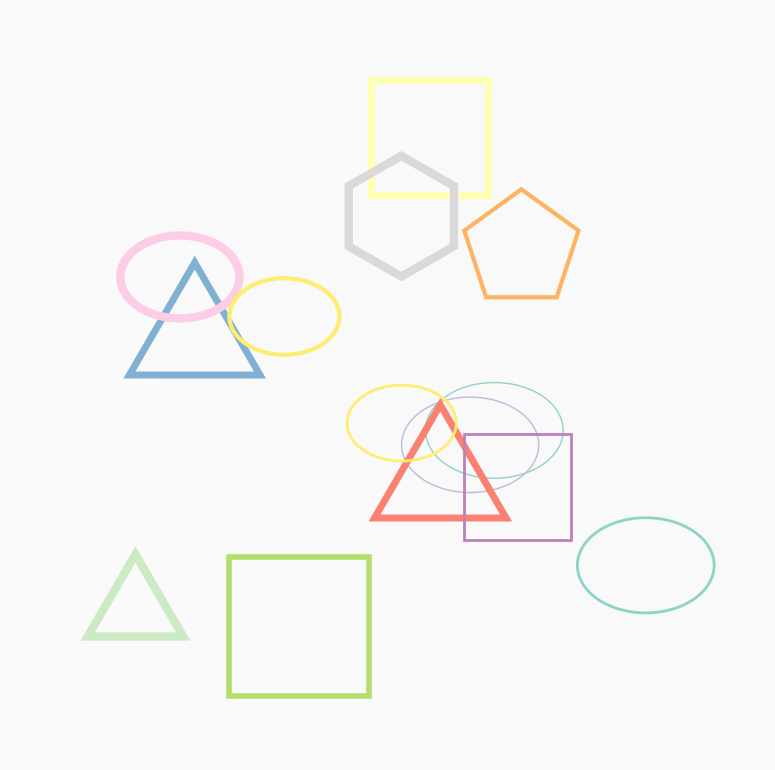[{"shape": "oval", "thickness": 1, "radius": 0.44, "center": [0.833, 0.266]}, {"shape": "oval", "thickness": 0.5, "radius": 0.44, "center": [0.638, 0.441]}, {"shape": "square", "thickness": 2.5, "radius": 0.38, "center": [0.554, 0.822]}, {"shape": "oval", "thickness": 0.5, "radius": 0.44, "center": [0.607, 0.422]}, {"shape": "triangle", "thickness": 2.5, "radius": 0.49, "center": [0.568, 0.376]}, {"shape": "triangle", "thickness": 2.5, "radius": 0.49, "center": [0.251, 0.562]}, {"shape": "pentagon", "thickness": 1.5, "radius": 0.39, "center": [0.673, 0.677]}, {"shape": "square", "thickness": 2, "radius": 0.45, "center": [0.385, 0.187]}, {"shape": "oval", "thickness": 3, "radius": 0.38, "center": [0.232, 0.64]}, {"shape": "hexagon", "thickness": 3, "radius": 0.39, "center": [0.518, 0.719]}, {"shape": "square", "thickness": 1, "radius": 0.34, "center": [0.667, 0.367]}, {"shape": "triangle", "thickness": 3, "radius": 0.36, "center": [0.175, 0.209]}, {"shape": "oval", "thickness": 1.5, "radius": 0.36, "center": [0.367, 0.589]}, {"shape": "oval", "thickness": 1, "radius": 0.35, "center": [0.518, 0.451]}]